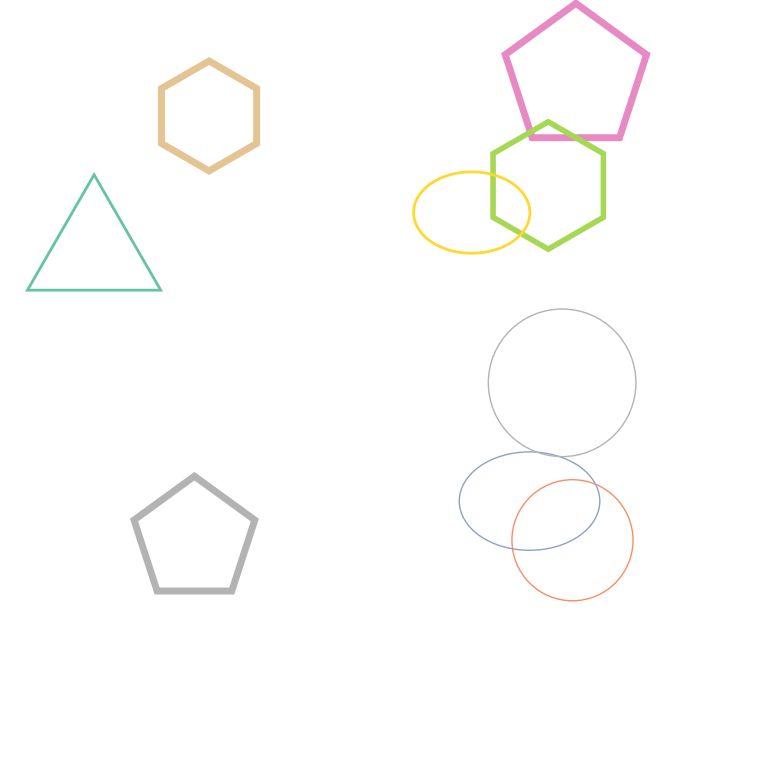[{"shape": "triangle", "thickness": 1, "radius": 0.5, "center": [0.122, 0.673]}, {"shape": "circle", "thickness": 0.5, "radius": 0.39, "center": [0.743, 0.298]}, {"shape": "oval", "thickness": 0.5, "radius": 0.46, "center": [0.688, 0.349]}, {"shape": "pentagon", "thickness": 2.5, "radius": 0.48, "center": [0.748, 0.899]}, {"shape": "hexagon", "thickness": 2, "radius": 0.41, "center": [0.712, 0.759]}, {"shape": "oval", "thickness": 1, "radius": 0.38, "center": [0.613, 0.724]}, {"shape": "hexagon", "thickness": 2.5, "radius": 0.36, "center": [0.272, 0.849]}, {"shape": "circle", "thickness": 0.5, "radius": 0.48, "center": [0.73, 0.503]}, {"shape": "pentagon", "thickness": 2.5, "radius": 0.41, "center": [0.252, 0.299]}]